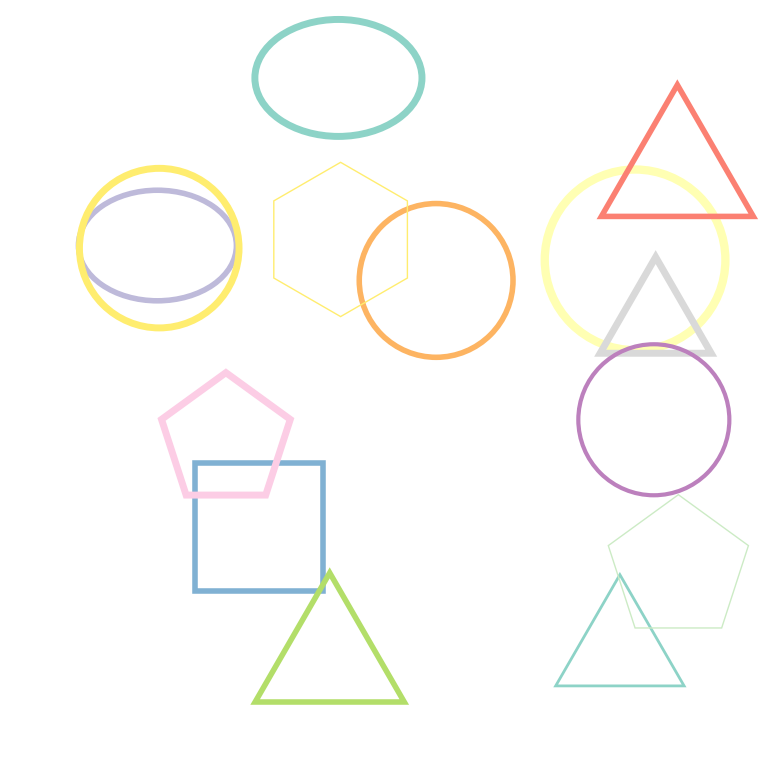[{"shape": "oval", "thickness": 2.5, "radius": 0.54, "center": [0.44, 0.899]}, {"shape": "triangle", "thickness": 1, "radius": 0.48, "center": [0.805, 0.157]}, {"shape": "circle", "thickness": 3, "radius": 0.59, "center": [0.825, 0.663]}, {"shape": "oval", "thickness": 2, "radius": 0.51, "center": [0.204, 0.681]}, {"shape": "triangle", "thickness": 2, "radius": 0.57, "center": [0.88, 0.776]}, {"shape": "square", "thickness": 2, "radius": 0.42, "center": [0.336, 0.316]}, {"shape": "circle", "thickness": 2, "radius": 0.5, "center": [0.566, 0.636]}, {"shape": "triangle", "thickness": 2, "radius": 0.56, "center": [0.428, 0.144]}, {"shape": "pentagon", "thickness": 2.5, "radius": 0.44, "center": [0.293, 0.428]}, {"shape": "triangle", "thickness": 2.5, "radius": 0.42, "center": [0.852, 0.583]}, {"shape": "circle", "thickness": 1.5, "radius": 0.49, "center": [0.849, 0.455]}, {"shape": "pentagon", "thickness": 0.5, "radius": 0.48, "center": [0.881, 0.262]}, {"shape": "hexagon", "thickness": 0.5, "radius": 0.5, "center": [0.442, 0.689]}, {"shape": "circle", "thickness": 2.5, "radius": 0.52, "center": [0.207, 0.678]}]